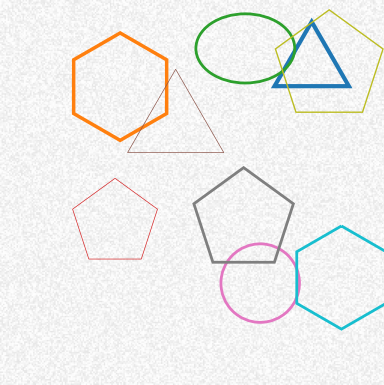[{"shape": "triangle", "thickness": 3, "radius": 0.56, "center": [0.81, 0.832]}, {"shape": "hexagon", "thickness": 2.5, "radius": 0.7, "center": [0.312, 0.775]}, {"shape": "oval", "thickness": 2, "radius": 0.64, "center": [0.637, 0.874]}, {"shape": "pentagon", "thickness": 0.5, "radius": 0.58, "center": [0.299, 0.421]}, {"shape": "triangle", "thickness": 0.5, "radius": 0.72, "center": [0.456, 0.676]}, {"shape": "circle", "thickness": 2, "radius": 0.51, "center": [0.676, 0.265]}, {"shape": "pentagon", "thickness": 2, "radius": 0.68, "center": [0.633, 0.429]}, {"shape": "pentagon", "thickness": 1, "radius": 0.73, "center": [0.855, 0.827]}, {"shape": "hexagon", "thickness": 2, "radius": 0.67, "center": [0.887, 0.279]}]